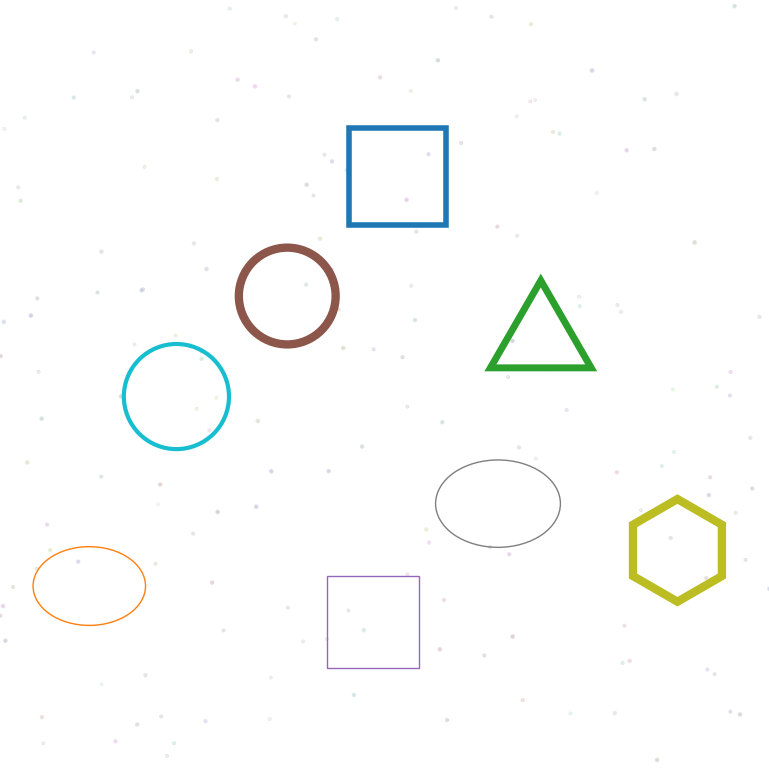[{"shape": "square", "thickness": 2, "radius": 0.31, "center": [0.516, 0.77]}, {"shape": "oval", "thickness": 0.5, "radius": 0.37, "center": [0.116, 0.239]}, {"shape": "triangle", "thickness": 2.5, "radius": 0.38, "center": [0.702, 0.56]}, {"shape": "square", "thickness": 0.5, "radius": 0.3, "center": [0.484, 0.192]}, {"shape": "circle", "thickness": 3, "radius": 0.31, "center": [0.373, 0.616]}, {"shape": "oval", "thickness": 0.5, "radius": 0.41, "center": [0.647, 0.346]}, {"shape": "hexagon", "thickness": 3, "radius": 0.33, "center": [0.88, 0.285]}, {"shape": "circle", "thickness": 1.5, "radius": 0.34, "center": [0.229, 0.485]}]